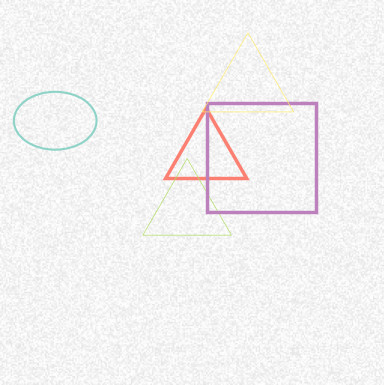[{"shape": "oval", "thickness": 1.5, "radius": 0.54, "center": [0.143, 0.686]}, {"shape": "triangle", "thickness": 2.5, "radius": 0.61, "center": [0.535, 0.597]}, {"shape": "triangle", "thickness": 0.5, "radius": 0.66, "center": [0.486, 0.456]}, {"shape": "square", "thickness": 2.5, "radius": 0.71, "center": [0.679, 0.592]}, {"shape": "triangle", "thickness": 0.5, "radius": 0.68, "center": [0.644, 0.778]}]